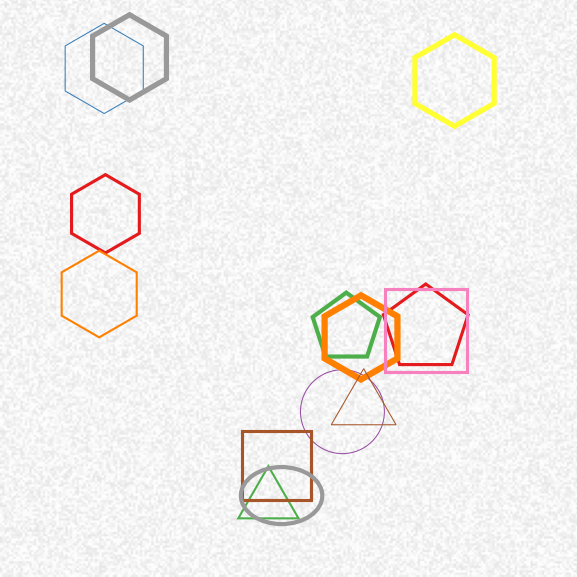[{"shape": "pentagon", "thickness": 1.5, "radius": 0.39, "center": [0.737, 0.43]}, {"shape": "hexagon", "thickness": 1.5, "radius": 0.34, "center": [0.183, 0.629]}, {"shape": "hexagon", "thickness": 0.5, "radius": 0.39, "center": [0.18, 0.881]}, {"shape": "triangle", "thickness": 1, "radius": 0.3, "center": [0.465, 0.132]}, {"shape": "pentagon", "thickness": 2, "radius": 0.31, "center": [0.6, 0.431]}, {"shape": "circle", "thickness": 0.5, "radius": 0.36, "center": [0.593, 0.286]}, {"shape": "hexagon", "thickness": 3, "radius": 0.36, "center": [0.625, 0.415]}, {"shape": "hexagon", "thickness": 1, "radius": 0.38, "center": [0.172, 0.49]}, {"shape": "hexagon", "thickness": 2.5, "radius": 0.4, "center": [0.787, 0.86]}, {"shape": "square", "thickness": 1.5, "radius": 0.3, "center": [0.479, 0.193]}, {"shape": "triangle", "thickness": 0.5, "radius": 0.32, "center": [0.63, 0.296]}, {"shape": "square", "thickness": 1.5, "radius": 0.36, "center": [0.738, 0.427]}, {"shape": "hexagon", "thickness": 2.5, "radius": 0.37, "center": [0.224, 0.9]}, {"shape": "oval", "thickness": 2, "radius": 0.35, "center": [0.488, 0.141]}]